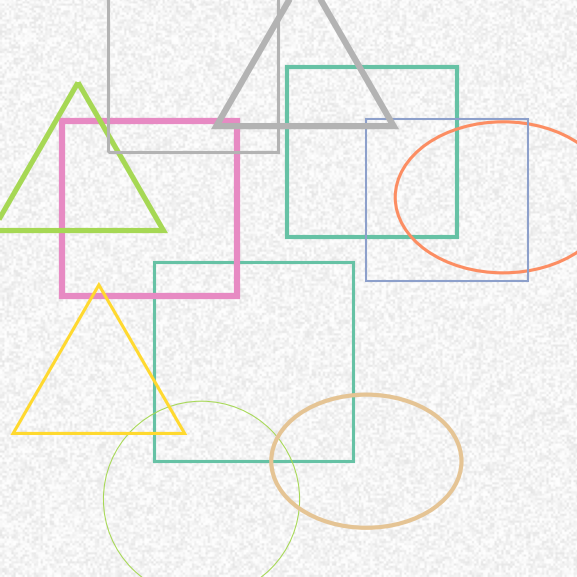[{"shape": "square", "thickness": 2, "radius": 0.73, "center": [0.645, 0.736]}, {"shape": "square", "thickness": 1.5, "radius": 0.86, "center": [0.439, 0.374]}, {"shape": "oval", "thickness": 1.5, "radius": 0.93, "center": [0.871, 0.657]}, {"shape": "square", "thickness": 1, "radius": 0.7, "center": [0.774, 0.653]}, {"shape": "square", "thickness": 3, "radius": 0.76, "center": [0.258, 0.638]}, {"shape": "triangle", "thickness": 2.5, "radius": 0.85, "center": [0.135, 0.685]}, {"shape": "circle", "thickness": 0.5, "radius": 0.85, "center": [0.349, 0.135]}, {"shape": "triangle", "thickness": 1.5, "radius": 0.86, "center": [0.171, 0.334]}, {"shape": "oval", "thickness": 2, "radius": 0.82, "center": [0.634, 0.201]}, {"shape": "triangle", "thickness": 3, "radius": 0.89, "center": [0.528, 0.869]}, {"shape": "square", "thickness": 1.5, "radius": 0.74, "center": [0.334, 0.883]}]